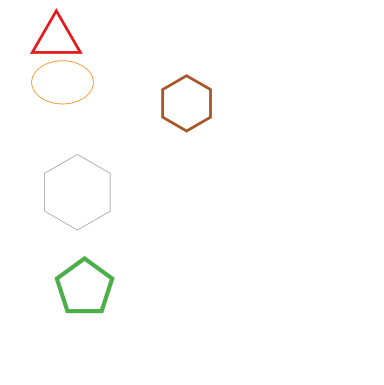[{"shape": "triangle", "thickness": 2, "radius": 0.36, "center": [0.146, 0.9]}, {"shape": "pentagon", "thickness": 3, "radius": 0.38, "center": [0.22, 0.253]}, {"shape": "oval", "thickness": 0.5, "radius": 0.4, "center": [0.162, 0.786]}, {"shape": "hexagon", "thickness": 2, "radius": 0.36, "center": [0.485, 0.732]}, {"shape": "hexagon", "thickness": 0.5, "radius": 0.49, "center": [0.201, 0.501]}]